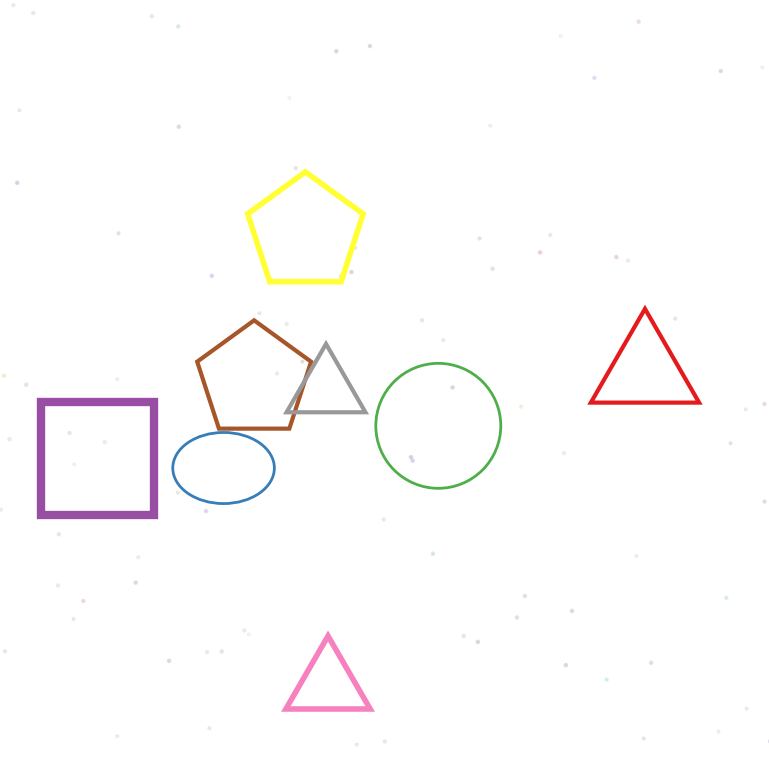[{"shape": "triangle", "thickness": 1.5, "radius": 0.41, "center": [0.838, 0.518]}, {"shape": "oval", "thickness": 1, "radius": 0.33, "center": [0.29, 0.392]}, {"shape": "circle", "thickness": 1, "radius": 0.41, "center": [0.569, 0.447]}, {"shape": "square", "thickness": 3, "radius": 0.37, "center": [0.127, 0.405]}, {"shape": "pentagon", "thickness": 2, "radius": 0.39, "center": [0.397, 0.698]}, {"shape": "pentagon", "thickness": 1.5, "radius": 0.39, "center": [0.33, 0.506]}, {"shape": "triangle", "thickness": 2, "radius": 0.32, "center": [0.426, 0.111]}, {"shape": "triangle", "thickness": 1.5, "radius": 0.3, "center": [0.423, 0.494]}]